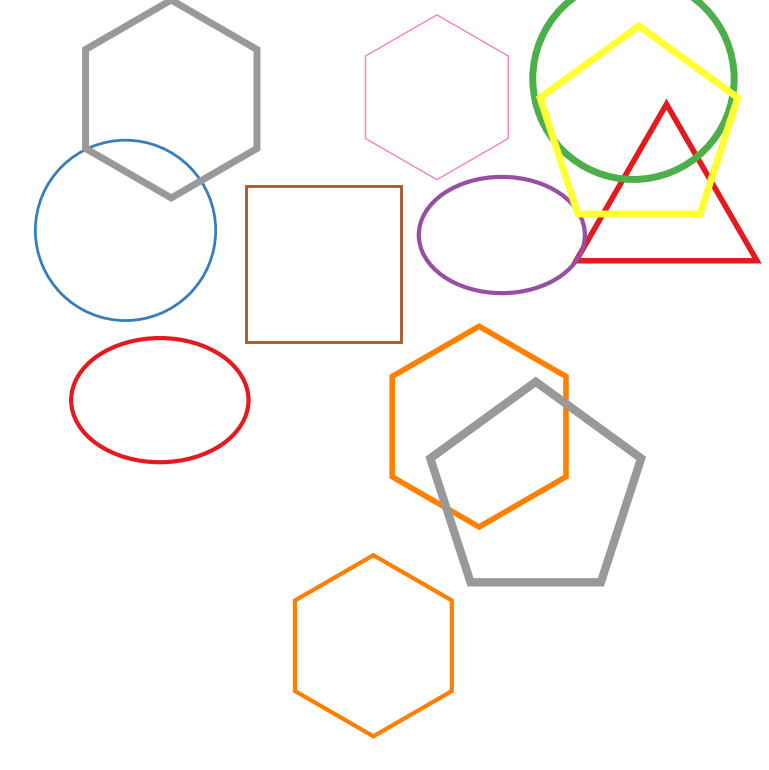[{"shape": "triangle", "thickness": 2, "radius": 0.68, "center": [0.866, 0.729]}, {"shape": "oval", "thickness": 1.5, "radius": 0.58, "center": [0.208, 0.48]}, {"shape": "circle", "thickness": 1, "radius": 0.59, "center": [0.163, 0.701]}, {"shape": "circle", "thickness": 2.5, "radius": 0.65, "center": [0.823, 0.898]}, {"shape": "oval", "thickness": 1.5, "radius": 0.54, "center": [0.652, 0.695]}, {"shape": "hexagon", "thickness": 2, "radius": 0.65, "center": [0.622, 0.446]}, {"shape": "hexagon", "thickness": 1.5, "radius": 0.59, "center": [0.485, 0.161]}, {"shape": "pentagon", "thickness": 2.5, "radius": 0.67, "center": [0.83, 0.831]}, {"shape": "square", "thickness": 1, "radius": 0.5, "center": [0.42, 0.657]}, {"shape": "hexagon", "thickness": 0.5, "radius": 0.54, "center": [0.567, 0.874]}, {"shape": "hexagon", "thickness": 2.5, "radius": 0.64, "center": [0.222, 0.871]}, {"shape": "pentagon", "thickness": 3, "radius": 0.72, "center": [0.696, 0.36]}]